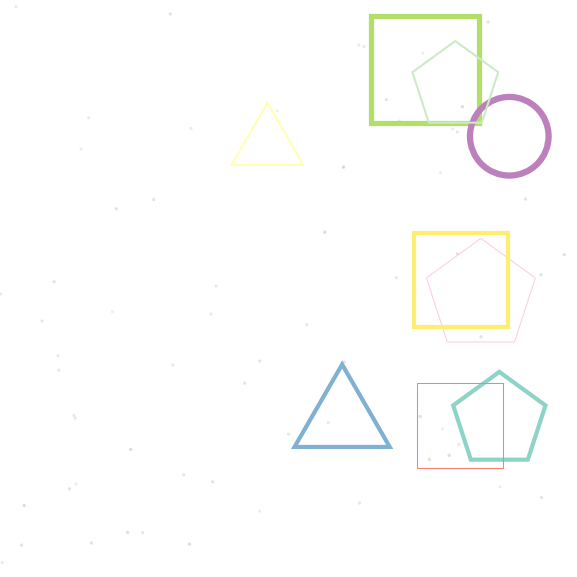[{"shape": "pentagon", "thickness": 2, "radius": 0.42, "center": [0.865, 0.271]}, {"shape": "triangle", "thickness": 1, "radius": 0.36, "center": [0.463, 0.75]}, {"shape": "square", "thickness": 0.5, "radius": 0.37, "center": [0.797, 0.262]}, {"shape": "triangle", "thickness": 2, "radius": 0.48, "center": [0.592, 0.273]}, {"shape": "square", "thickness": 2.5, "radius": 0.46, "center": [0.736, 0.879]}, {"shape": "pentagon", "thickness": 0.5, "radius": 0.5, "center": [0.833, 0.487]}, {"shape": "circle", "thickness": 3, "radius": 0.34, "center": [0.882, 0.763]}, {"shape": "pentagon", "thickness": 1, "radius": 0.39, "center": [0.788, 0.85]}, {"shape": "square", "thickness": 2, "radius": 0.4, "center": [0.798, 0.514]}]